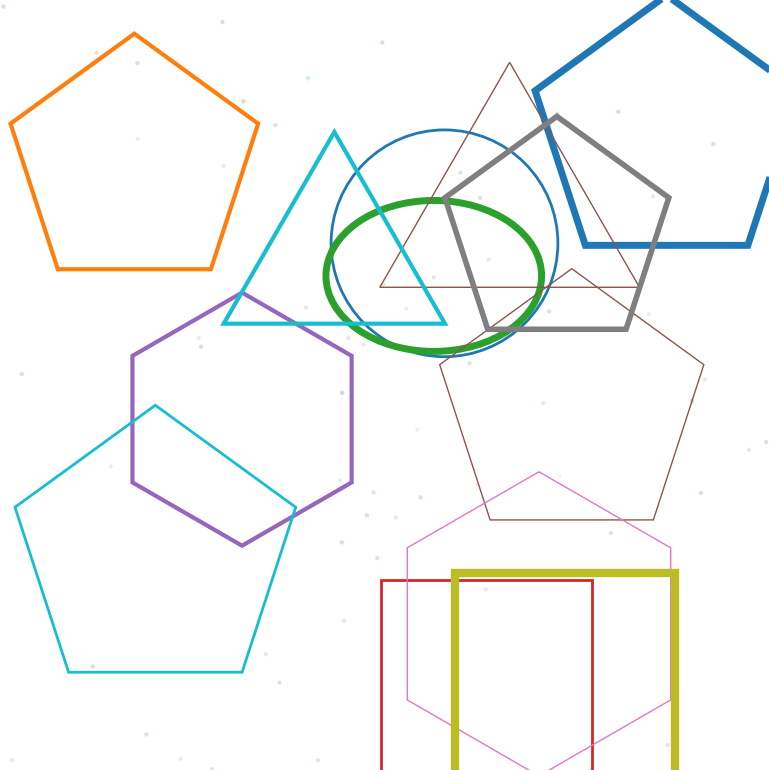[{"shape": "pentagon", "thickness": 2.5, "radius": 0.9, "center": [0.866, 0.827]}, {"shape": "circle", "thickness": 1, "radius": 0.74, "center": [0.577, 0.684]}, {"shape": "pentagon", "thickness": 1.5, "radius": 0.85, "center": [0.174, 0.787]}, {"shape": "oval", "thickness": 2.5, "radius": 0.7, "center": [0.563, 0.642]}, {"shape": "square", "thickness": 1, "radius": 0.68, "center": [0.631, 0.109]}, {"shape": "hexagon", "thickness": 1.5, "radius": 0.82, "center": [0.314, 0.456]}, {"shape": "pentagon", "thickness": 0.5, "radius": 0.9, "center": [0.743, 0.471]}, {"shape": "triangle", "thickness": 0.5, "radius": 0.97, "center": [0.662, 0.724]}, {"shape": "hexagon", "thickness": 0.5, "radius": 0.99, "center": [0.7, 0.19]}, {"shape": "pentagon", "thickness": 2, "radius": 0.76, "center": [0.723, 0.696]}, {"shape": "square", "thickness": 3, "radius": 0.71, "center": [0.733, 0.113]}, {"shape": "pentagon", "thickness": 1, "radius": 0.96, "center": [0.202, 0.282]}, {"shape": "triangle", "thickness": 1.5, "radius": 0.83, "center": [0.434, 0.663]}]